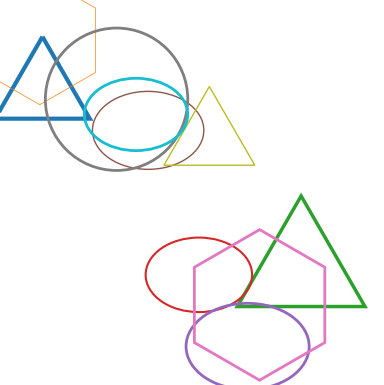[{"shape": "triangle", "thickness": 3, "radius": 0.71, "center": [0.11, 0.763]}, {"shape": "hexagon", "thickness": 0.5, "radius": 0.84, "center": [0.103, 0.895]}, {"shape": "triangle", "thickness": 2.5, "radius": 0.96, "center": [0.782, 0.3]}, {"shape": "oval", "thickness": 1.5, "radius": 0.69, "center": [0.517, 0.286]}, {"shape": "oval", "thickness": 2, "radius": 0.8, "center": [0.643, 0.1]}, {"shape": "oval", "thickness": 1, "radius": 0.72, "center": [0.385, 0.661]}, {"shape": "hexagon", "thickness": 2, "radius": 0.98, "center": [0.674, 0.208]}, {"shape": "circle", "thickness": 2, "radius": 0.92, "center": [0.303, 0.742]}, {"shape": "triangle", "thickness": 1, "radius": 0.68, "center": [0.544, 0.639]}, {"shape": "oval", "thickness": 2, "radius": 0.67, "center": [0.353, 0.703]}]